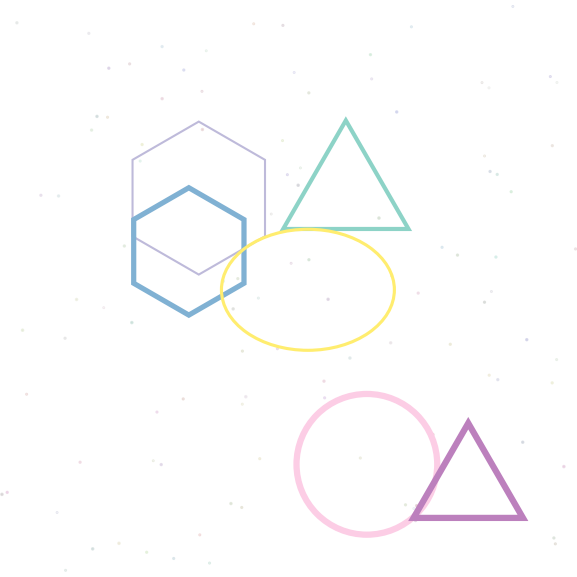[{"shape": "triangle", "thickness": 2, "radius": 0.63, "center": [0.599, 0.665]}, {"shape": "hexagon", "thickness": 1, "radius": 0.66, "center": [0.344, 0.656]}, {"shape": "hexagon", "thickness": 2.5, "radius": 0.55, "center": [0.327, 0.564]}, {"shape": "circle", "thickness": 3, "radius": 0.61, "center": [0.635, 0.195]}, {"shape": "triangle", "thickness": 3, "radius": 0.55, "center": [0.811, 0.157]}, {"shape": "oval", "thickness": 1.5, "radius": 0.75, "center": [0.533, 0.497]}]